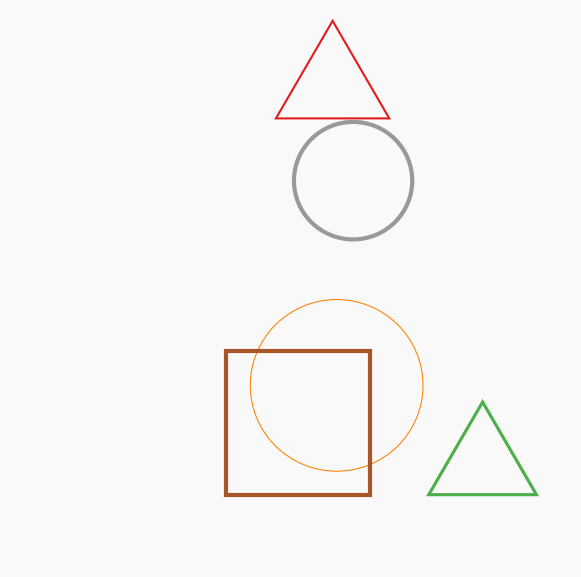[{"shape": "triangle", "thickness": 1, "radius": 0.56, "center": [0.572, 0.85]}, {"shape": "triangle", "thickness": 1.5, "radius": 0.53, "center": [0.83, 0.196]}, {"shape": "circle", "thickness": 0.5, "radius": 0.74, "center": [0.579, 0.332]}, {"shape": "square", "thickness": 2, "radius": 0.62, "center": [0.512, 0.267]}, {"shape": "circle", "thickness": 2, "radius": 0.51, "center": [0.607, 0.686]}]